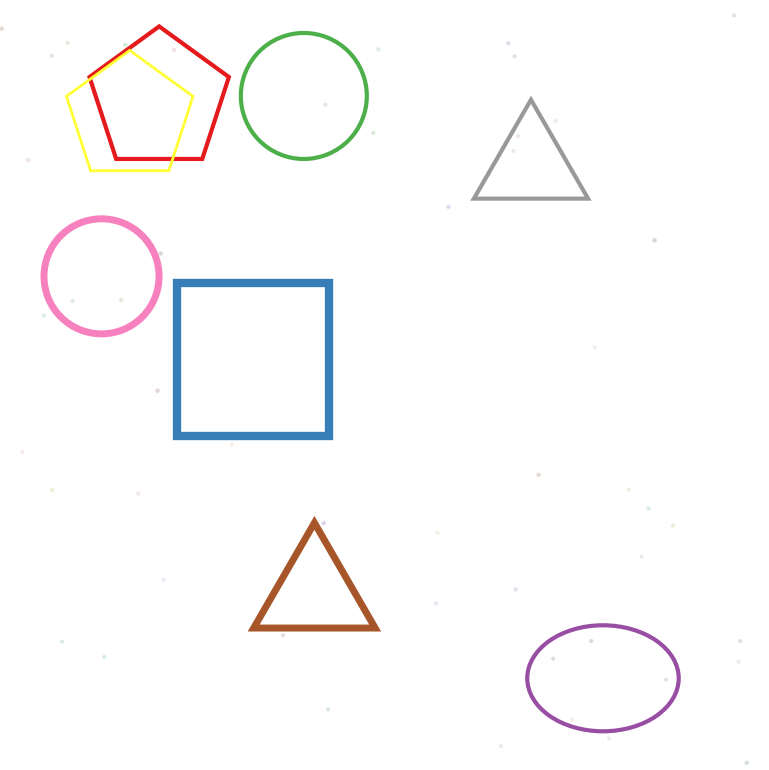[{"shape": "pentagon", "thickness": 1.5, "radius": 0.48, "center": [0.207, 0.871]}, {"shape": "square", "thickness": 3, "radius": 0.5, "center": [0.329, 0.533]}, {"shape": "circle", "thickness": 1.5, "radius": 0.41, "center": [0.395, 0.875]}, {"shape": "oval", "thickness": 1.5, "radius": 0.49, "center": [0.783, 0.119]}, {"shape": "pentagon", "thickness": 1, "radius": 0.43, "center": [0.168, 0.848]}, {"shape": "triangle", "thickness": 2.5, "radius": 0.46, "center": [0.408, 0.23]}, {"shape": "circle", "thickness": 2.5, "radius": 0.37, "center": [0.132, 0.641]}, {"shape": "triangle", "thickness": 1.5, "radius": 0.43, "center": [0.69, 0.785]}]